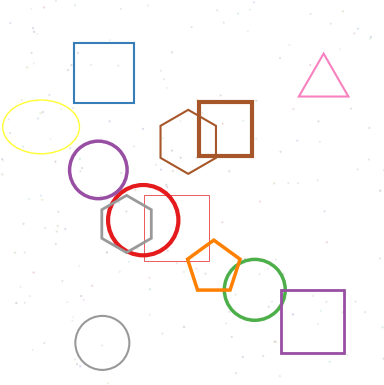[{"shape": "square", "thickness": 0.5, "radius": 0.43, "center": [0.459, 0.408]}, {"shape": "circle", "thickness": 3, "radius": 0.46, "center": [0.372, 0.428]}, {"shape": "square", "thickness": 1.5, "radius": 0.39, "center": [0.269, 0.809]}, {"shape": "circle", "thickness": 2.5, "radius": 0.4, "center": [0.662, 0.247]}, {"shape": "square", "thickness": 2, "radius": 0.41, "center": [0.812, 0.166]}, {"shape": "circle", "thickness": 2.5, "radius": 0.37, "center": [0.255, 0.559]}, {"shape": "pentagon", "thickness": 2.5, "radius": 0.36, "center": [0.555, 0.305]}, {"shape": "oval", "thickness": 1, "radius": 0.5, "center": [0.107, 0.67]}, {"shape": "square", "thickness": 3, "radius": 0.35, "center": [0.585, 0.665]}, {"shape": "hexagon", "thickness": 1.5, "radius": 0.42, "center": [0.489, 0.632]}, {"shape": "triangle", "thickness": 1.5, "radius": 0.37, "center": [0.841, 0.786]}, {"shape": "circle", "thickness": 1.5, "radius": 0.35, "center": [0.266, 0.109]}, {"shape": "hexagon", "thickness": 2, "radius": 0.37, "center": [0.329, 0.418]}]